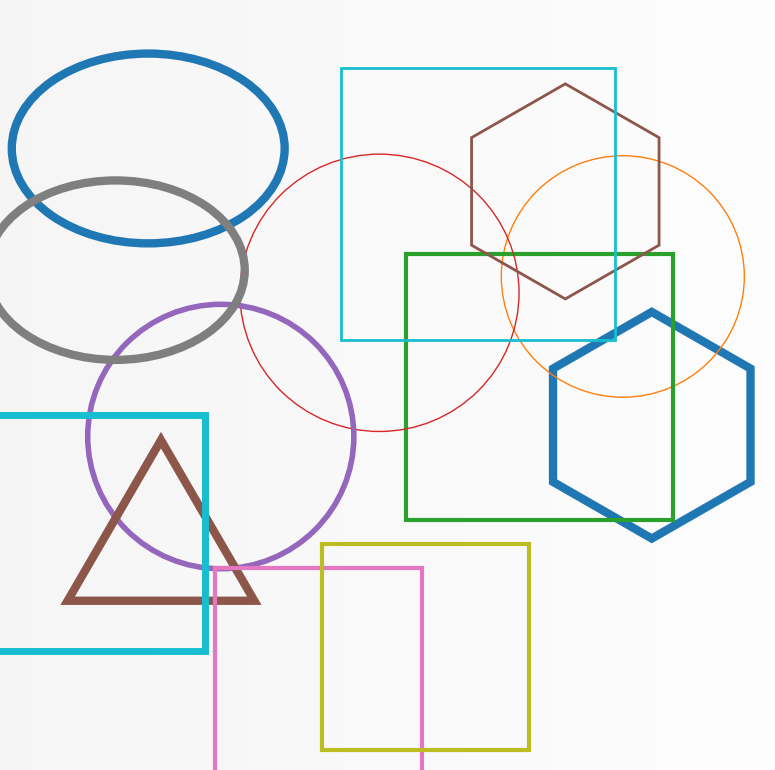[{"shape": "hexagon", "thickness": 3, "radius": 0.74, "center": [0.841, 0.448]}, {"shape": "oval", "thickness": 3, "radius": 0.88, "center": [0.191, 0.807]}, {"shape": "circle", "thickness": 0.5, "radius": 0.78, "center": [0.804, 0.641]}, {"shape": "square", "thickness": 1.5, "radius": 0.86, "center": [0.697, 0.498]}, {"shape": "circle", "thickness": 0.5, "radius": 0.9, "center": [0.49, 0.62]}, {"shape": "circle", "thickness": 2, "radius": 0.86, "center": [0.285, 0.433]}, {"shape": "triangle", "thickness": 3, "radius": 0.7, "center": [0.208, 0.289]}, {"shape": "hexagon", "thickness": 1, "radius": 0.7, "center": [0.729, 0.751]}, {"shape": "square", "thickness": 1.5, "radius": 0.67, "center": [0.411, 0.129]}, {"shape": "oval", "thickness": 3, "radius": 0.83, "center": [0.149, 0.649]}, {"shape": "square", "thickness": 1.5, "radius": 0.67, "center": [0.549, 0.16]}, {"shape": "square", "thickness": 1, "radius": 0.88, "center": [0.617, 0.735]}, {"shape": "square", "thickness": 2.5, "radius": 0.77, "center": [0.111, 0.308]}]